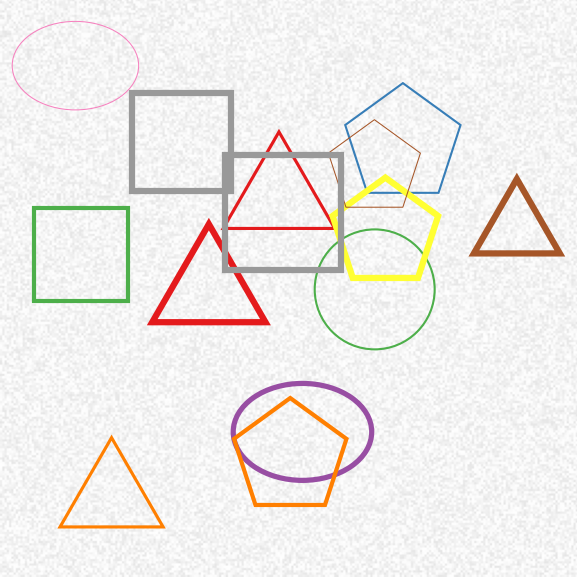[{"shape": "triangle", "thickness": 1.5, "radius": 0.56, "center": [0.483, 0.659]}, {"shape": "triangle", "thickness": 3, "radius": 0.57, "center": [0.362, 0.498]}, {"shape": "pentagon", "thickness": 1, "radius": 0.52, "center": [0.698, 0.75]}, {"shape": "circle", "thickness": 1, "radius": 0.52, "center": [0.649, 0.498]}, {"shape": "square", "thickness": 2, "radius": 0.41, "center": [0.14, 0.558]}, {"shape": "oval", "thickness": 2.5, "radius": 0.6, "center": [0.524, 0.251]}, {"shape": "pentagon", "thickness": 2, "radius": 0.51, "center": [0.503, 0.208]}, {"shape": "triangle", "thickness": 1.5, "radius": 0.52, "center": [0.193, 0.138]}, {"shape": "pentagon", "thickness": 3, "radius": 0.48, "center": [0.667, 0.596]}, {"shape": "triangle", "thickness": 3, "radius": 0.43, "center": [0.895, 0.603]}, {"shape": "pentagon", "thickness": 0.5, "radius": 0.42, "center": [0.648, 0.708]}, {"shape": "oval", "thickness": 0.5, "radius": 0.55, "center": [0.131, 0.885]}, {"shape": "square", "thickness": 3, "radius": 0.5, "center": [0.491, 0.631]}, {"shape": "square", "thickness": 3, "radius": 0.43, "center": [0.314, 0.753]}]